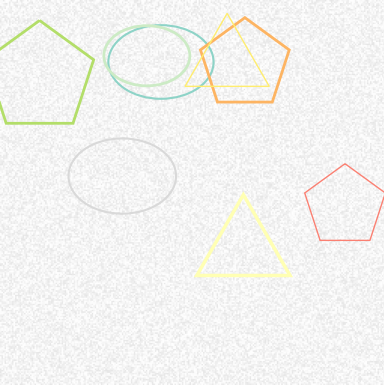[{"shape": "oval", "thickness": 1.5, "radius": 0.68, "center": [0.418, 0.839]}, {"shape": "triangle", "thickness": 2.5, "radius": 0.7, "center": [0.632, 0.354]}, {"shape": "pentagon", "thickness": 1, "radius": 0.55, "center": [0.896, 0.465]}, {"shape": "pentagon", "thickness": 2, "radius": 0.61, "center": [0.636, 0.833]}, {"shape": "pentagon", "thickness": 2, "radius": 0.74, "center": [0.103, 0.799]}, {"shape": "oval", "thickness": 1.5, "radius": 0.7, "center": [0.318, 0.543]}, {"shape": "oval", "thickness": 2, "radius": 0.56, "center": [0.381, 0.855]}, {"shape": "triangle", "thickness": 1, "radius": 0.63, "center": [0.59, 0.839]}]